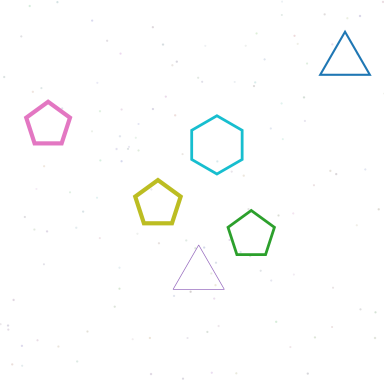[{"shape": "triangle", "thickness": 1.5, "radius": 0.37, "center": [0.896, 0.843]}, {"shape": "pentagon", "thickness": 2, "radius": 0.32, "center": [0.653, 0.39]}, {"shape": "triangle", "thickness": 0.5, "radius": 0.38, "center": [0.516, 0.287]}, {"shape": "pentagon", "thickness": 3, "radius": 0.3, "center": [0.125, 0.676]}, {"shape": "pentagon", "thickness": 3, "radius": 0.31, "center": [0.41, 0.47]}, {"shape": "hexagon", "thickness": 2, "radius": 0.38, "center": [0.563, 0.624]}]